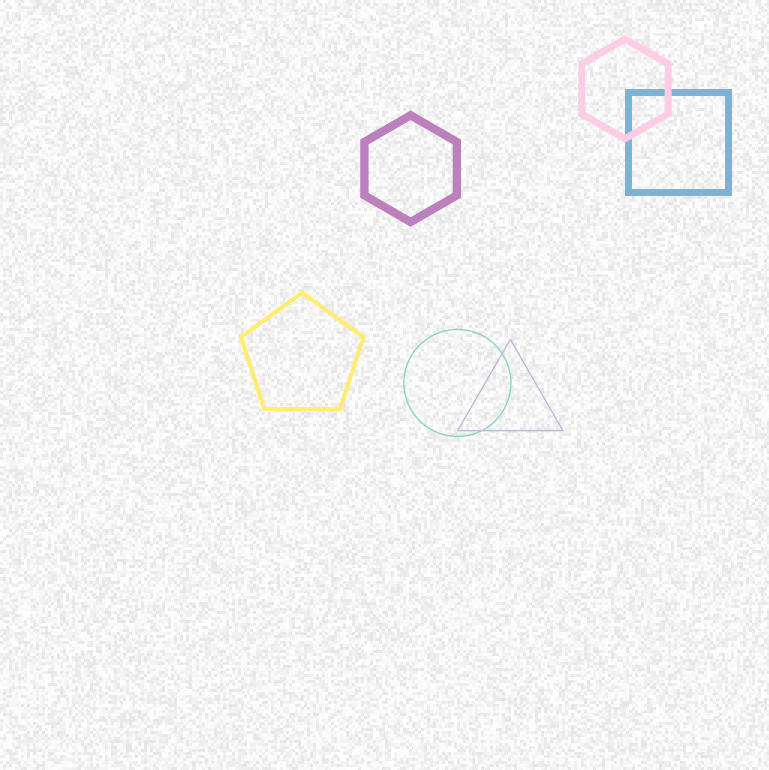[{"shape": "circle", "thickness": 0.5, "radius": 0.35, "center": [0.594, 0.503]}, {"shape": "triangle", "thickness": 0.5, "radius": 0.39, "center": [0.663, 0.48]}, {"shape": "square", "thickness": 2.5, "radius": 0.32, "center": [0.881, 0.816]}, {"shape": "hexagon", "thickness": 2.5, "radius": 0.32, "center": [0.812, 0.884]}, {"shape": "hexagon", "thickness": 3, "radius": 0.35, "center": [0.533, 0.781]}, {"shape": "pentagon", "thickness": 1.5, "radius": 0.42, "center": [0.392, 0.536]}]